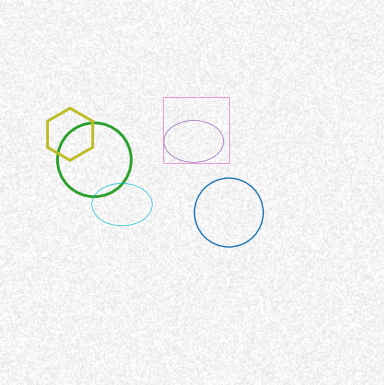[{"shape": "circle", "thickness": 1, "radius": 0.45, "center": [0.594, 0.448]}, {"shape": "circle", "thickness": 2, "radius": 0.48, "center": [0.245, 0.585]}, {"shape": "oval", "thickness": 0.5, "radius": 0.39, "center": [0.503, 0.633]}, {"shape": "square", "thickness": 0.5, "radius": 0.43, "center": [0.508, 0.662]}, {"shape": "hexagon", "thickness": 2, "radius": 0.34, "center": [0.182, 0.651]}, {"shape": "oval", "thickness": 0.5, "radius": 0.39, "center": [0.317, 0.469]}]